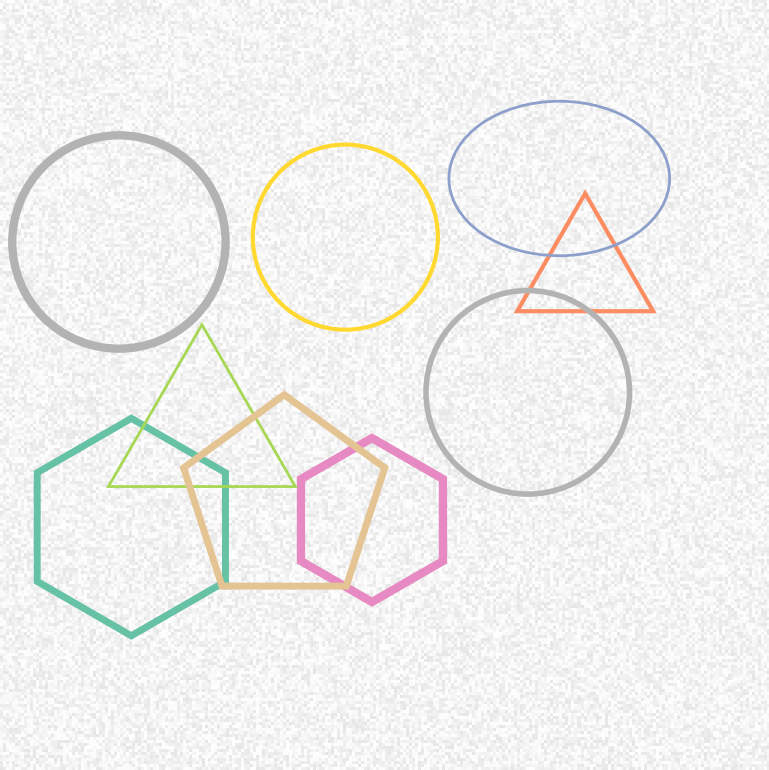[{"shape": "hexagon", "thickness": 2.5, "radius": 0.71, "center": [0.171, 0.316]}, {"shape": "triangle", "thickness": 1.5, "radius": 0.51, "center": [0.76, 0.647]}, {"shape": "oval", "thickness": 1, "radius": 0.72, "center": [0.726, 0.768]}, {"shape": "hexagon", "thickness": 3, "radius": 0.53, "center": [0.483, 0.325]}, {"shape": "triangle", "thickness": 1, "radius": 0.7, "center": [0.262, 0.438]}, {"shape": "circle", "thickness": 1.5, "radius": 0.6, "center": [0.449, 0.692]}, {"shape": "pentagon", "thickness": 2.5, "radius": 0.69, "center": [0.369, 0.35]}, {"shape": "circle", "thickness": 3, "radius": 0.69, "center": [0.154, 0.686]}, {"shape": "circle", "thickness": 2, "radius": 0.66, "center": [0.685, 0.49]}]